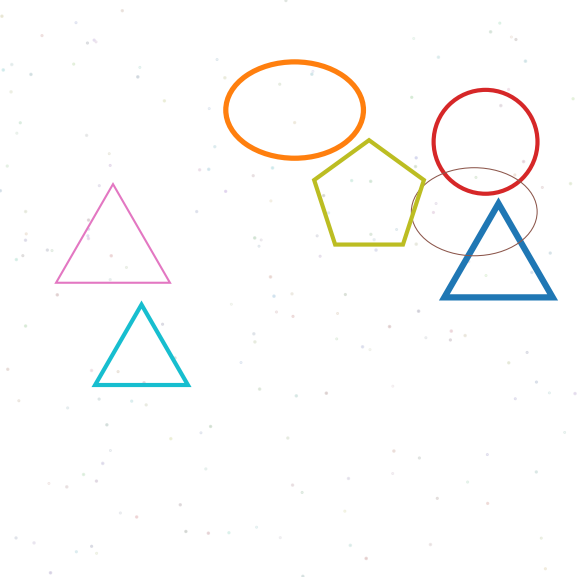[{"shape": "triangle", "thickness": 3, "radius": 0.54, "center": [0.863, 0.538]}, {"shape": "oval", "thickness": 2.5, "radius": 0.6, "center": [0.51, 0.809]}, {"shape": "circle", "thickness": 2, "radius": 0.45, "center": [0.841, 0.754]}, {"shape": "oval", "thickness": 0.5, "radius": 0.54, "center": [0.821, 0.632]}, {"shape": "triangle", "thickness": 1, "radius": 0.57, "center": [0.196, 0.566]}, {"shape": "pentagon", "thickness": 2, "radius": 0.5, "center": [0.639, 0.656]}, {"shape": "triangle", "thickness": 2, "radius": 0.46, "center": [0.245, 0.379]}]